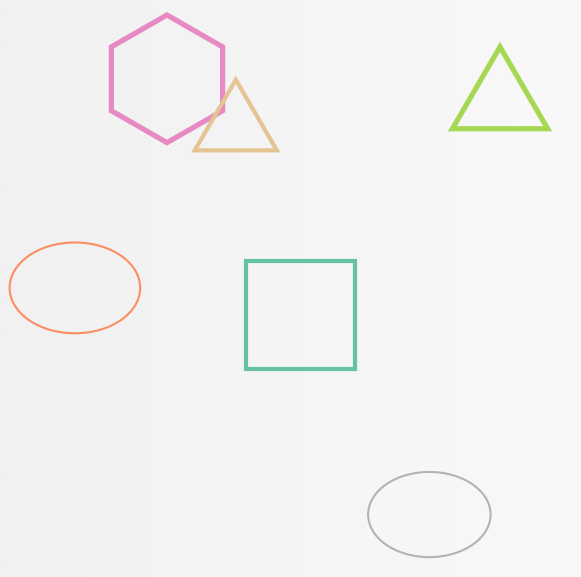[{"shape": "square", "thickness": 2, "radius": 0.47, "center": [0.517, 0.453]}, {"shape": "oval", "thickness": 1, "radius": 0.56, "center": [0.129, 0.501]}, {"shape": "hexagon", "thickness": 2.5, "radius": 0.55, "center": [0.287, 0.863]}, {"shape": "triangle", "thickness": 2.5, "radius": 0.47, "center": [0.86, 0.824]}, {"shape": "triangle", "thickness": 2, "radius": 0.41, "center": [0.406, 0.78]}, {"shape": "oval", "thickness": 1, "radius": 0.53, "center": [0.739, 0.108]}]